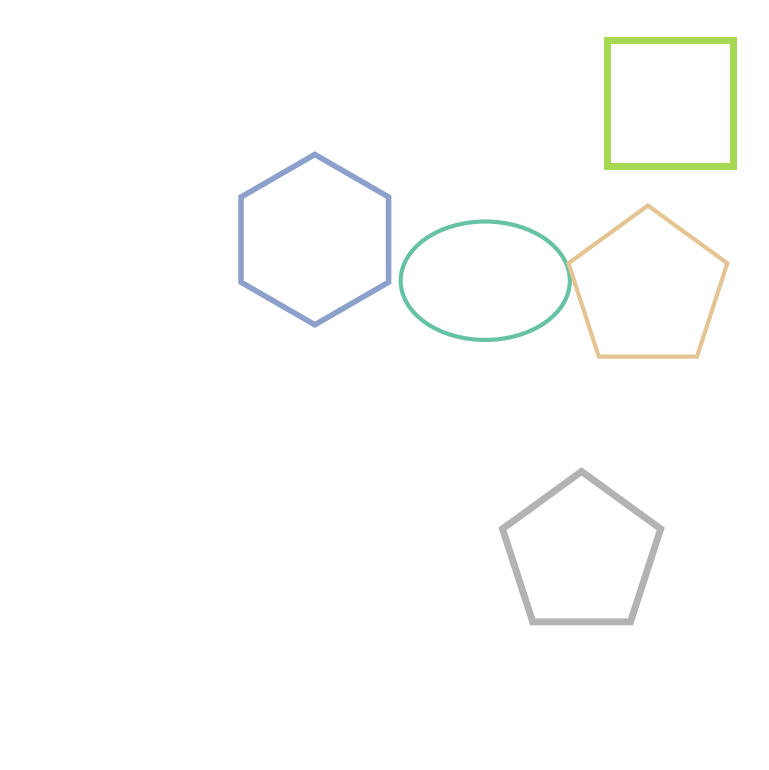[{"shape": "oval", "thickness": 1.5, "radius": 0.55, "center": [0.63, 0.635]}, {"shape": "hexagon", "thickness": 2, "radius": 0.55, "center": [0.409, 0.689]}, {"shape": "square", "thickness": 2.5, "radius": 0.41, "center": [0.87, 0.867]}, {"shape": "pentagon", "thickness": 1.5, "radius": 0.54, "center": [0.841, 0.625]}, {"shape": "pentagon", "thickness": 2.5, "radius": 0.54, "center": [0.755, 0.28]}]